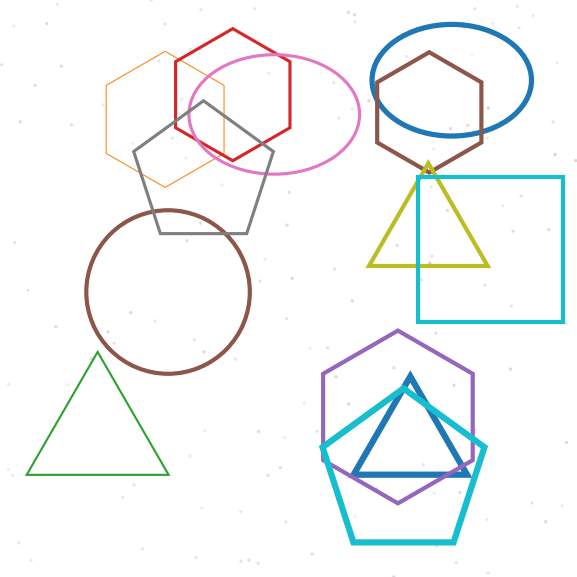[{"shape": "triangle", "thickness": 3, "radius": 0.57, "center": [0.71, 0.234]}, {"shape": "oval", "thickness": 2.5, "radius": 0.69, "center": [0.782, 0.86]}, {"shape": "hexagon", "thickness": 0.5, "radius": 0.59, "center": [0.286, 0.792]}, {"shape": "triangle", "thickness": 1, "radius": 0.71, "center": [0.169, 0.248]}, {"shape": "hexagon", "thickness": 1.5, "radius": 0.57, "center": [0.403, 0.835]}, {"shape": "hexagon", "thickness": 2, "radius": 0.75, "center": [0.689, 0.277]}, {"shape": "hexagon", "thickness": 2, "radius": 0.52, "center": [0.743, 0.805]}, {"shape": "circle", "thickness": 2, "radius": 0.71, "center": [0.291, 0.493]}, {"shape": "oval", "thickness": 1.5, "radius": 0.74, "center": [0.475, 0.801]}, {"shape": "pentagon", "thickness": 1.5, "radius": 0.64, "center": [0.352, 0.697]}, {"shape": "triangle", "thickness": 2, "radius": 0.59, "center": [0.742, 0.598]}, {"shape": "square", "thickness": 2, "radius": 0.63, "center": [0.85, 0.568]}, {"shape": "pentagon", "thickness": 3, "radius": 0.74, "center": [0.699, 0.179]}]